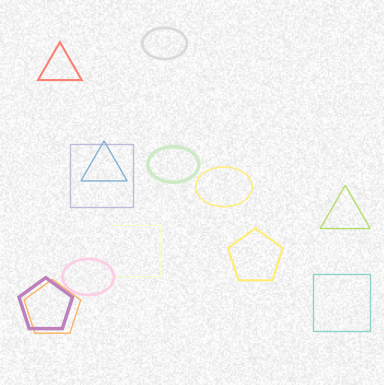[{"shape": "square", "thickness": 1, "radius": 0.37, "center": [0.887, 0.215]}, {"shape": "square", "thickness": 0.5, "radius": 0.33, "center": [0.349, 0.349]}, {"shape": "square", "thickness": 1, "radius": 0.41, "center": [0.263, 0.545]}, {"shape": "triangle", "thickness": 1.5, "radius": 0.33, "center": [0.156, 0.825]}, {"shape": "triangle", "thickness": 1, "radius": 0.35, "center": [0.27, 0.565]}, {"shape": "pentagon", "thickness": 1, "radius": 0.39, "center": [0.136, 0.197]}, {"shape": "triangle", "thickness": 1, "radius": 0.37, "center": [0.897, 0.444]}, {"shape": "oval", "thickness": 2, "radius": 0.33, "center": [0.229, 0.281]}, {"shape": "oval", "thickness": 2, "radius": 0.29, "center": [0.428, 0.887]}, {"shape": "pentagon", "thickness": 2.5, "radius": 0.37, "center": [0.119, 0.206]}, {"shape": "oval", "thickness": 2.5, "radius": 0.33, "center": [0.45, 0.573]}, {"shape": "oval", "thickness": 1, "radius": 0.37, "center": [0.582, 0.515]}, {"shape": "pentagon", "thickness": 1.5, "radius": 0.37, "center": [0.663, 0.332]}]